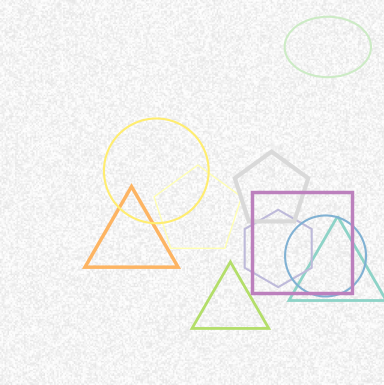[{"shape": "triangle", "thickness": 2, "radius": 0.73, "center": [0.877, 0.292]}, {"shape": "pentagon", "thickness": 1, "radius": 0.6, "center": [0.514, 0.452]}, {"shape": "hexagon", "thickness": 1.5, "radius": 0.5, "center": [0.723, 0.355]}, {"shape": "circle", "thickness": 1.5, "radius": 0.53, "center": [0.846, 0.335]}, {"shape": "triangle", "thickness": 2.5, "radius": 0.7, "center": [0.342, 0.376]}, {"shape": "triangle", "thickness": 2, "radius": 0.58, "center": [0.598, 0.204]}, {"shape": "pentagon", "thickness": 3, "radius": 0.5, "center": [0.705, 0.506]}, {"shape": "square", "thickness": 2.5, "radius": 0.65, "center": [0.784, 0.37]}, {"shape": "oval", "thickness": 1.5, "radius": 0.56, "center": [0.851, 0.878]}, {"shape": "circle", "thickness": 1.5, "radius": 0.68, "center": [0.406, 0.556]}]